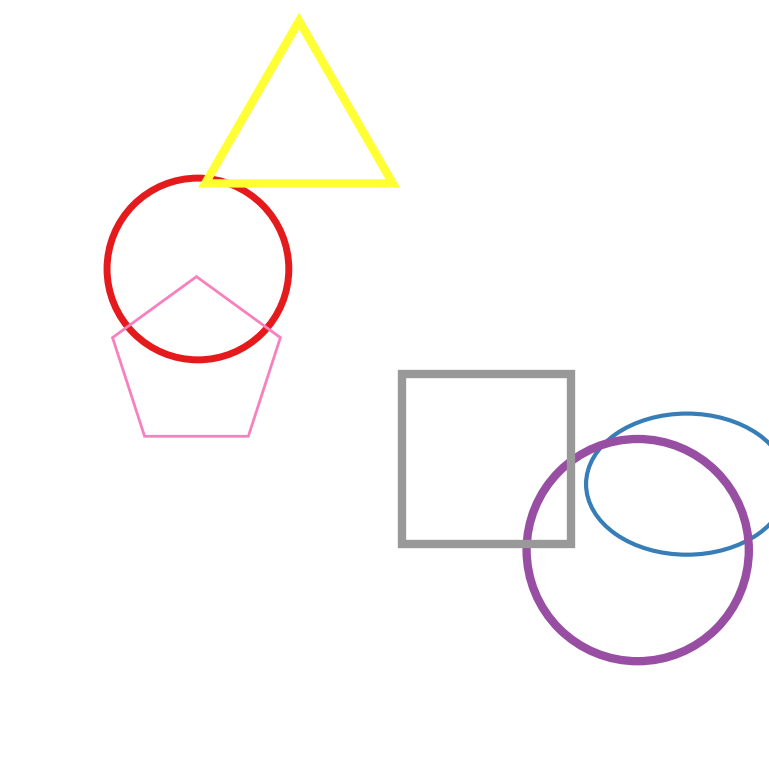[{"shape": "circle", "thickness": 2.5, "radius": 0.59, "center": [0.257, 0.651]}, {"shape": "oval", "thickness": 1.5, "radius": 0.65, "center": [0.892, 0.371]}, {"shape": "circle", "thickness": 3, "radius": 0.72, "center": [0.828, 0.286]}, {"shape": "triangle", "thickness": 3, "radius": 0.7, "center": [0.388, 0.832]}, {"shape": "pentagon", "thickness": 1, "radius": 0.57, "center": [0.255, 0.526]}, {"shape": "square", "thickness": 3, "radius": 0.55, "center": [0.631, 0.404]}]